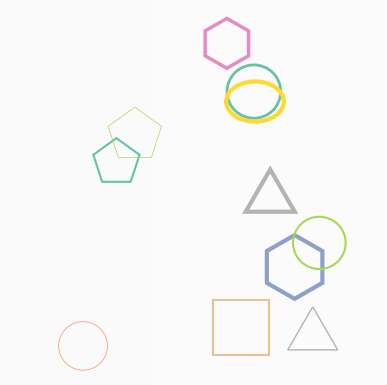[{"shape": "pentagon", "thickness": 1.5, "radius": 0.31, "center": [0.3, 0.579]}, {"shape": "circle", "thickness": 2, "radius": 0.35, "center": [0.655, 0.762]}, {"shape": "circle", "thickness": 0.5, "radius": 0.32, "center": [0.214, 0.102]}, {"shape": "hexagon", "thickness": 3, "radius": 0.41, "center": [0.76, 0.307]}, {"shape": "hexagon", "thickness": 2.5, "radius": 0.32, "center": [0.585, 0.887]}, {"shape": "pentagon", "thickness": 0.5, "radius": 0.36, "center": [0.348, 0.649]}, {"shape": "circle", "thickness": 1.5, "radius": 0.34, "center": [0.824, 0.369]}, {"shape": "oval", "thickness": 3, "radius": 0.37, "center": [0.658, 0.736]}, {"shape": "square", "thickness": 1.5, "radius": 0.36, "center": [0.622, 0.15]}, {"shape": "triangle", "thickness": 3, "radius": 0.37, "center": [0.697, 0.487]}, {"shape": "triangle", "thickness": 1, "radius": 0.37, "center": [0.807, 0.128]}]